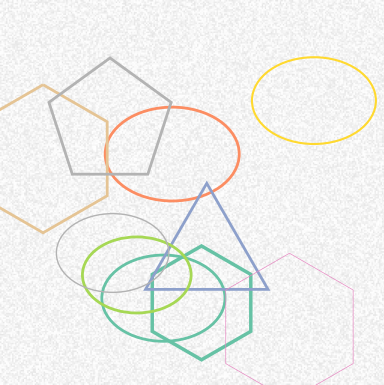[{"shape": "hexagon", "thickness": 2.5, "radius": 0.74, "center": [0.523, 0.213]}, {"shape": "oval", "thickness": 2, "radius": 0.8, "center": [0.424, 0.226]}, {"shape": "oval", "thickness": 2, "radius": 0.87, "center": [0.447, 0.6]}, {"shape": "triangle", "thickness": 2, "radius": 0.92, "center": [0.537, 0.34]}, {"shape": "hexagon", "thickness": 0.5, "radius": 0.96, "center": [0.752, 0.151]}, {"shape": "oval", "thickness": 2, "radius": 0.71, "center": [0.355, 0.286]}, {"shape": "oval", "thickness": 1.5, "radius": 0.8, "center": [0.815, 0.739]}, {"shape": "hexagon", "thickness": 2, "radius": 0.96, "center": [0.112, 0.588]}, {"shape": "pentagon", "thickness": 2, "radius": 0.83, "center": [0.286, 0.683]}, {"shape": "oval", "thickness": 1, "radius": 0.73, "center": [0.292, 0.343]}]